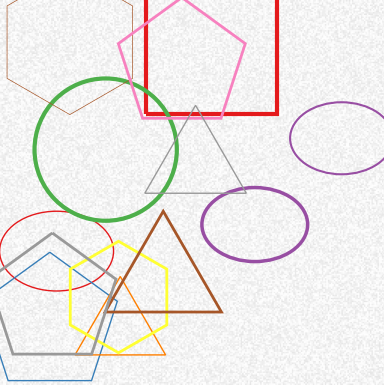[{"shape": "square", "thickness": 3, "radius": 0.85, "center": [0.55, 0.875]}, {"shape": "oval", "thickness": 1, "radius": 0.74, "center": [0.147, 0.348]}, {"shape": "pentagon", "thickness": 1, "radius": 0.92, "center": [0.129, 0.161]}, {"shape": "circle", "thickness": 3, "radius": 0.92, "center": [0.275, 0.611]}, {"shape": "oval", "thickness": 2.5, "radius": 0.69, "center": [0.662, 0.417]}, {"shape": "oval", "thickness": 1.5, "radius": 0.67, "center": [0.887, 0.641]}, {"shape": "triangle", "thickness": 1, "radius": 0.68, "center": [0.312, 0.146]}, {"shape": "hexagon", "thickness": 2, "radius": 0.72, "center": [0.308, 0.228]}, {"shape": "triangle", "thickness": 2, "radius": 0.87, "center": [0.424, 0.277]}, {"shape": "hexagon", "thickness": 0.5, "radius": 0.94, "center": [0.181, 0.891]}, {"shape": "pentagon", "thickness": 2, "radius": 0.87, "center": [0.472, 0.833]}, {"shape": "pentagon", "thickness": 2, "radius": 0.87, "center": [0.136, 0.221]}, {"shape": "triangle", "thickness": 1, "radius": 0.76, "center": [0.508, 0.574]}]